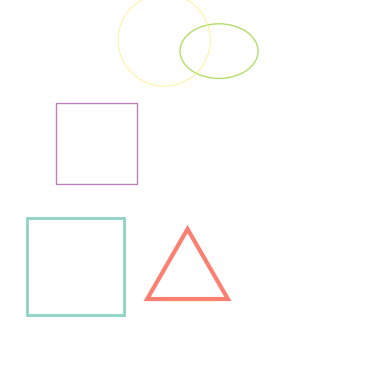[{"shape": "square", "thickness": 2, "radius": 0.63, "center": [0.196, 0.308]}, {"shape": "triangle", "thickness": 3, "radius": 0.61, "center": [0.487, 0.284]}, {"shape": "oval", "thickness": 1, "radius": 0.51, "center": [0.569, 0.867]}, {"shape": "square", "thickness": 1, "radius": 0.53, "center": [0.252, 0.628]}, {"shape": "circle", "thickness": 0.5, "radius": 0.6, "center": [0.427, 0.896]}]